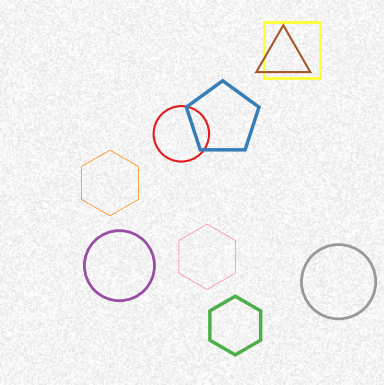[{"shape": "circle", "thickness": 1.5, "radius": 0.36, "center": [0.471, 0.652]}, {"shape": "pentagon", "thickness": 2.5, "radius": 0.5, "center": [0.578, 0.691]}, {"shape": "hexagon", "thickness": 2.5, "radius": 0.38, "center": [0.611, 0.154]}, {"shape": "circle", "thickness": 2, "radius": 0.45, "center": [0.31, 0.31]}, {"shape": "hexagon", "thickness": 0.5, "radius": 0.43, "center": [0.286, 0.525]}, {"shape": "square", "thickness": 2, "radius": 0.36, "center": [0.759, 0.871]}, {"shape": "triangle", "thickness": 1.5, "radius": 0.41, "center": [0.736, 0.853]}, {"shape": "hexagon", "thickness": 0.5, "radius": 0.42, "center": [0.538, 0.333]}, {"shape": "circle", "thickness": 2, "radius": 0.48, "center": [0.879, 0.268]}]